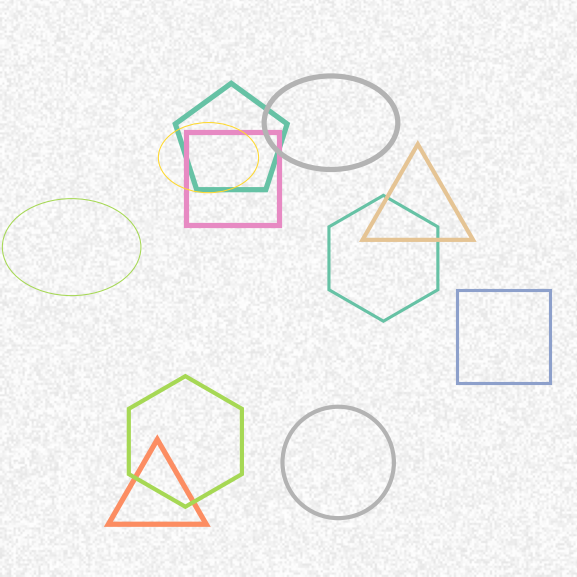[{"shape": "pentagon", "thickness": 2.5, "radius": 0.51, "center": [0.4, 0.753]}, {"shape": "hexagon", "thickness": 1.5, "radius": 0.54, "center": [0.664, 0.552]}, {"shape": "triangle", "thickness": 2.5, "radius": 0.49, "center": [0.272, 0.14]}, {"shape": "square", "thickness": 1.5, "radius": 0.4, "center": [0.872, 0.416]}, {"shape": "square", "thickness": 2.5, "radius": 0.4, "center": [0.403, 0.69]}, {"shape": "oval", "thickness": 0.5, "radius": 0.6, "center": [0.124, 0.571]}, {"shape": "hexagon", "thickness": 2, "radius": 0.57, "center": [0.321, 0.235]}, {"shape": "oval", "thickness": 0.5, "radius": 0.43, "center": [0.361, 0.726]}, {"shape": "triangle", "thickness": 2, "radius": 0.55, "center": [0.723, 0.639]}, {"shape": "oval", "thickness": 2.5, "radius": 0.58, "center": [0.573, 0.787]}, {"shape": "circle", "thickness": 2, "radius": 0.48, "center": [0.586, 0.198]}]